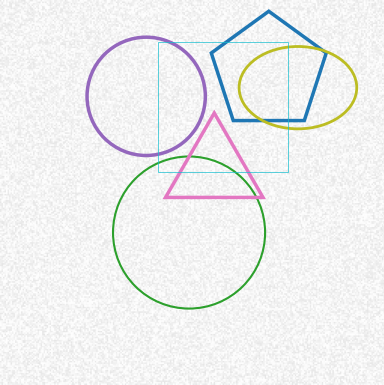[{"shape": "pentagon", "thickness": 2.5, "radius": 0.78, "center": [0.698, 0.814]}, {"shape": "circle", "thickness": 1.5, "radius": 0.99, "center": [0.491, 0.396]}, {"shape": "circle", "thickness": 2.5, "radius": 0.77, "center": [0.38, 0.75]}, {"shape": "triangle", "thickness": 2.5, "radius": 0.73, "center": [0.557, 0.56]}, {"shape": "oval", "thickness": 2, "radius": 0.76, "center": [0.774, 0.772]}, {"shape": "square", "thickness": 0.5, "radius": 0.84, "center": [0.579, 0.723]}]